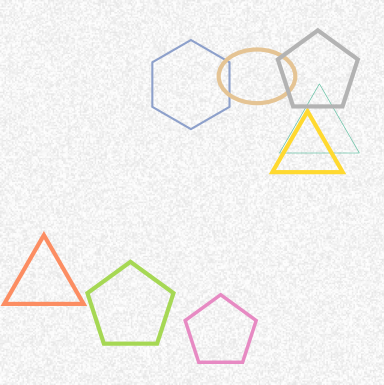[{"shape": "triangle", "thickness": 0.5, "radius": 0.6, "center": [0.83, 0.662]}, {"shape": "triangle", "thickness": 3, "radius": 0.6, "center": [0.114, 0.27]}, {"shape": "hexagon", "thickness": 1.5, "radius": 0.58, "center": [0.496, 0.78]}, {"shape": "pentagon", "thickness": 2.5, "radius": 0.48, "center": [0.573, 0.137]}, {"shape": "pentagon", "thickness": 3, "radius": 0.59, "center": [0.339, 0.202]}, {"shape": "triangle", "thickness": 3, "radius": 0.53, "center": [0.799, 0.606]}, {"shape": "oval", "thickness": 3, "radius": 0.5, "center": [0.668, 0.802]}, {"shape": "pentagon", "thickness": 3, "radius": 0.55, "center": [0.826, 0.812]}]